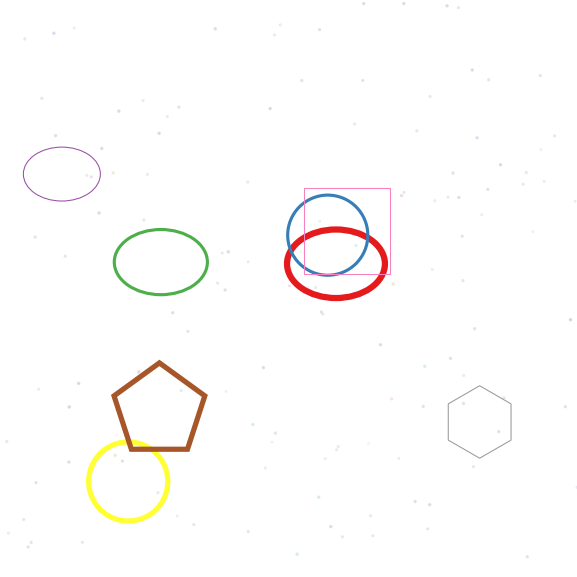[{"shape": "oval", "thickness": 3, "radius": 0.42, "center": [0.582, 0.542]}, {"shape": "circle", "thickness": 1.5, "radius": 0.35, "center": [0.568, 0.592]}, {"shape": "oval", "thickness": 1.5, "radius": 0.4, "center": [0.279, 0.545]}, {"shape": "oval", "thickness": 0.5, "radius": 0.33, "center": [0.107, 0.698]}, {"shape": "circle", "thickness": 2.5, "radius": 0.34, "center": [0.222, 0.165]}, {"shape": "pentagon", "thickness": 2.5, "radius": 0.41, "center": [0.276, 0.288]}, {"shape": "square", "thickness": 0.5, "radius": 0.37, "center": [0.601, 0.6]}, {"shape": "hexagon", "thickness": 0.5, "radius": 0.31, "center": [0.831, 0.268]}]